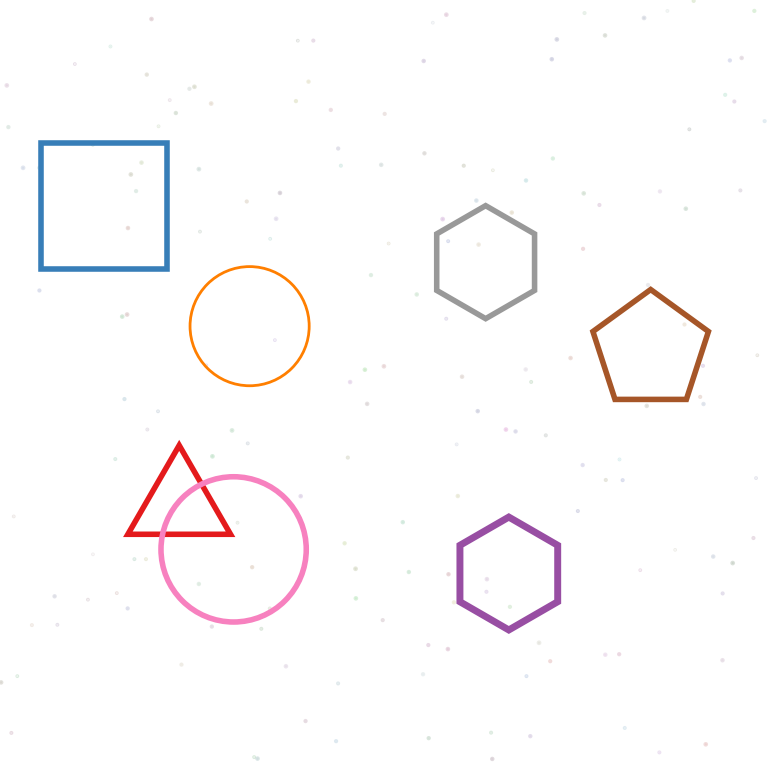[{"shape": "triangle", "thickness": 2, "radius": 0.38, "center": [0.233, 0.345]}, {"shape": "square", "thickness": 2, "radius": 0.41, "center": [0.135, 0.732]}, {"shape": "hexagon", "thickness": 2.5, "radius": 0.37, "center": [0.661, 0.255]}, {"shape": "circle", "thickness": 1, "radius": 0.39, "center": [0.324, 0.576]}, {"shape": "pentagon", "thickness": 2, "radius": 0.39, "center": [0.845, 0.545]}, {"shape": "circle", "thickness": 2, "radius": 0.47, "center": [0.303, 0.287]}, {"shape": "hexagon", "thickness": 2, "radius": 0.37, "center": [0.631, 0.66]}]